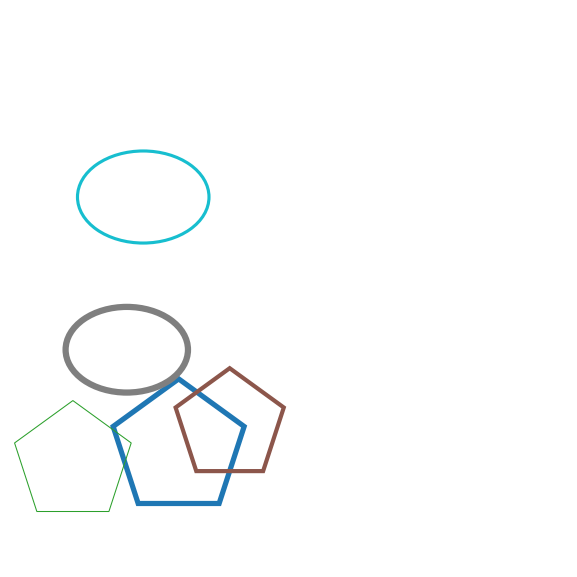[{"shape": "pentagon", "thickness": 2.5, "radius": 0.6, "center": [0.309, 0.224]}, {"shape": "pentagon", "thickness": 0.5, "radius": 0.53, "center": [0.126, 0.199]}, {"shape": "pentagon", "thickness": 2, "radius": 0.49, "center": [0.398, 0.263]}, {"shape": "oval", "thickness": 3, "radius": 0.53, "center": [0.22, 0.394]}, {"shape": "oval", "thickness": 1.5, "radius": 0.57, "center": [0.248, 0.658]}]